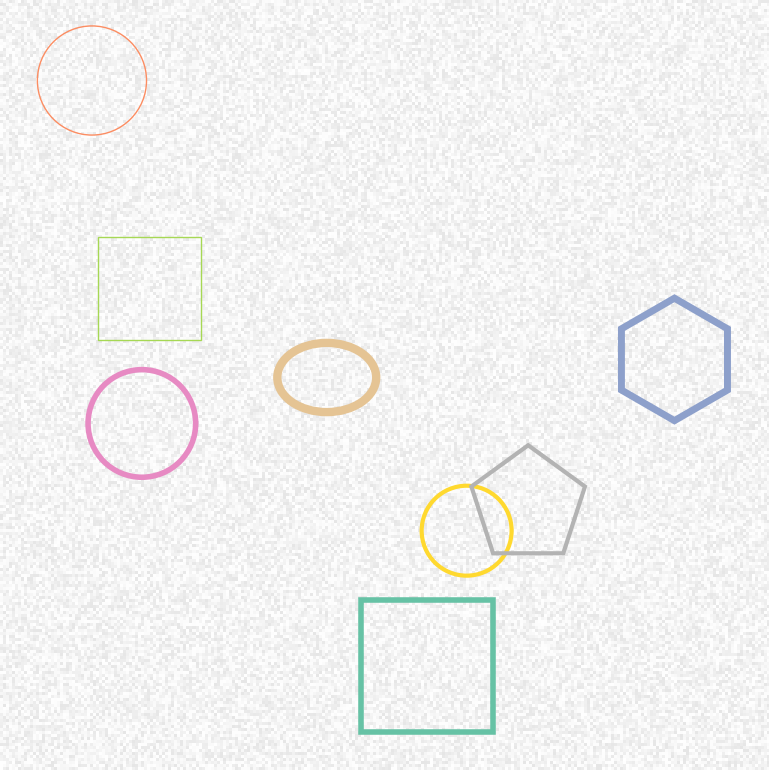[{"shape": "square", "thickness": 2, "radius": 0.43, "center": [0.555, 0.135]}, {"shape": "circle", "thickness": 0.5, "radius": 0.35, "center": [0.119, 0.895]}, {"shape": "hexagon", "thickness": 2.5, "radius": 0.4, "center": [0.876, 0.533]}, {"shape": "circle", "thickness": 2, "radius": 0.35, "center": [0.184, 0.45]}, {"shape": "square", "thickness": 0.5, "radius": 0.34, "center": [0.194, 0.625]}, {"shape": "circle", "thickness": 1.5, "radius": 0.29, "center": [0.606, 0.311]}, {"shape": "oval", "thickness": 3, "radius": 0.32, "center": [0.424, 0.51]}, {"shape": "pentagon", "thickness": 1.5, "radius": 0.39, "center": [0.686, 0.344]}]